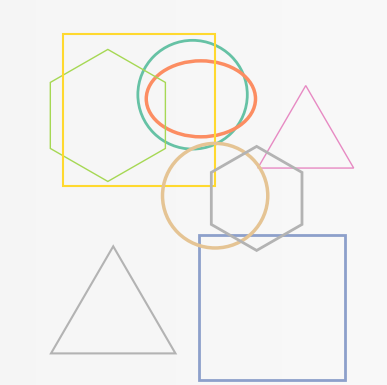[{"shape": "circle", "thickness": 2, "radius": 0.71, "center": [0.497, 0.754]}, {"shape": "oval", "thickness": 2.5, "radius": 0.7, "center": [0.518, 0.743]}, {"shape": "square", "thickness": 2, "radius": 0.94, "center": [0.701, 0.201]}, {"shape": "triangle", "thickness": 1, "radius": 0.71, "center": [0.789, 0.635]}, {"shape": "hexagon", "thickness": 1, "radius": 0.86, "center": [0.278, 0.7]}, {"shape": "square", "thickness": 1.5, "radius": 0.98, "center": [0.359, 0.714]}, {"shape": "circle", "thickness": 2.5, "radius": 0.68, "center": [0.555, 0.492]}, {"shape": "hexagon", "thickness": 2, "radius": 0.68, "center": [0.662, 0.485]}, {"shape": "triangle", "thickness": 1.5, "radius": 0.93, "center": [0.292, 0.175]}]